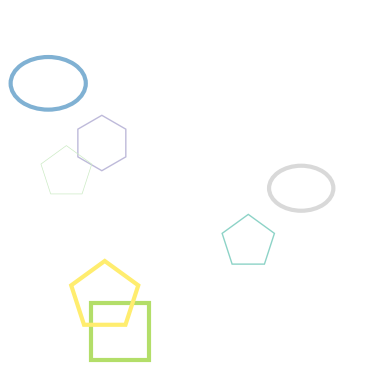[{"shape": "pentagon", "thickness": 1, "radius": 0.36, "center": [0.645, 0.372]}, {"shape": "hexagon", "thickness": 1, "radius": 0.36, "center": [0.265, 0.629]}, {"shape": "oval", "thickness": 3, "radius": 0.49, "center": [0.125, 0.784]}, {"shape": "square", "thickness": 3, "radius": 0.37, "center": [0.311, 0.139]}, {"shape": "oval", "thickness": 3, "radius": 0.42, "center": [0.782, 0.511]}, {"shape": "pentagon", "thickness": 0.5, "radius": 0.35, "center": [0.172, 0.552]}, {"shape": "pentagon", "thickness": 3, "radius": 0.46, "center": [0.272, 0.231]}]